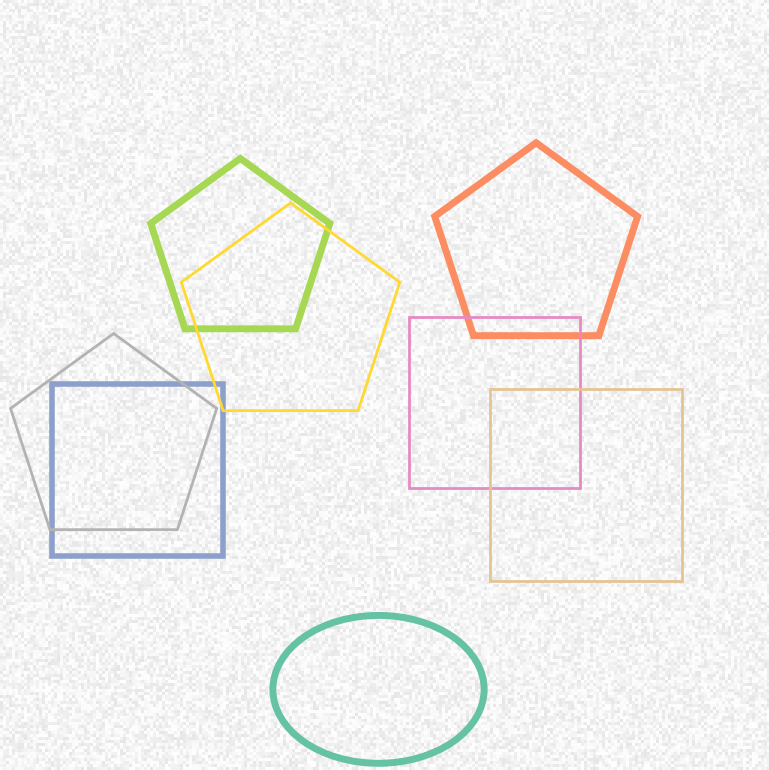[{"shape": "oval", "thickness": 2.5, "radius": 0.69, "center": [0.492, 0.105]}, {"shape": "pentagon", "thickness": 2.5, "radius": 0.69, "center": [0.696, 0.676]}, {"shape": "square", "thickness": 2, "radius": 0.56, "center": [0.179, 0.389]}, {"shape": "square", "thickness": 1, "radius": 0.56, "center": [0.643, 0.477]}, {"shape": "pentagon", "thickness": 2.5, "radius": 0.61, "center": [0.312, 0.672]}, {"shape": "pentagon", "thickness": 1, "radius": 0.75, "center": [0.377, 0.587]}, {"shape": "square", "thickness": 1, "radius": 0.62, "center": [0.762, 0.37]}, {"shape": "pentagon", "thickness": 1, "radius": 0.7, "center": [0.148, 0.426]}]